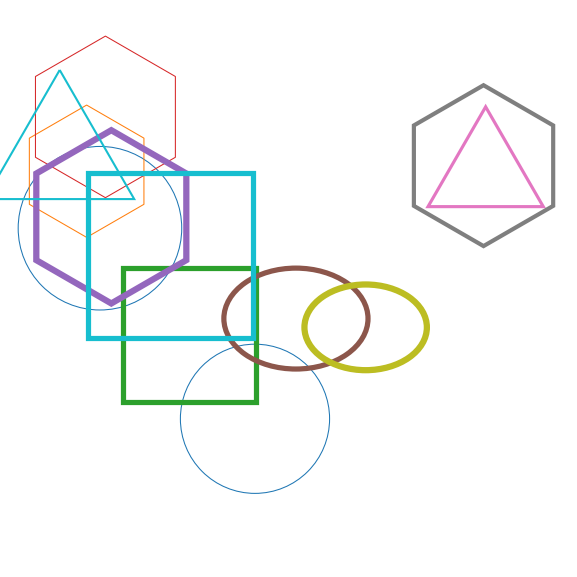[{"shape": "circle", "thickness": 0.5, "radius": 0.65, "center": [0.442, 0.274]}, {"shape": "circle", "thickness": 0.5, "radius": 0.71, "center": [0.173, 0.604]}, {"shape": "hexagon", "thickness": 0.5, "radius": 0.57, "center": [0.15, 0.703]}, {"shape": "square", "thickness": 2.5, "radius": 0.58, "center": [0.328, 0.419]}, {"shape": "hexagon", "thickness": 0.5, "radius": 0.7, "center": [0.183, 0.797]}, {"shape": "hexagon", "thickness": 3, "radius": 0.75, "center": [0.193, 0.624]}, {"shape": "oval", "thickness": 2.5, "radius": 0.62, "center": [0.512, 0.447]}, {"shape": "triangle", "thickness": 1.5, "radius": 0.58, "center": [0.841, 0.699]}, {"shape": "hexagon", "thickness": 2, "radius": 0.7, "center": [0.837, 0.712]}, {"shape": "oval", "thickness": 3, "radius": 0.53, "center": [0.633, 0.432]}, {"shape": "square", "thickness": 2.5, "radius": 0.71, "center": [0.296, 0.557]}, {"shape": "triangle", "thickness": 1, "radius": 0.75, "center": [0.103, 0.729]}]